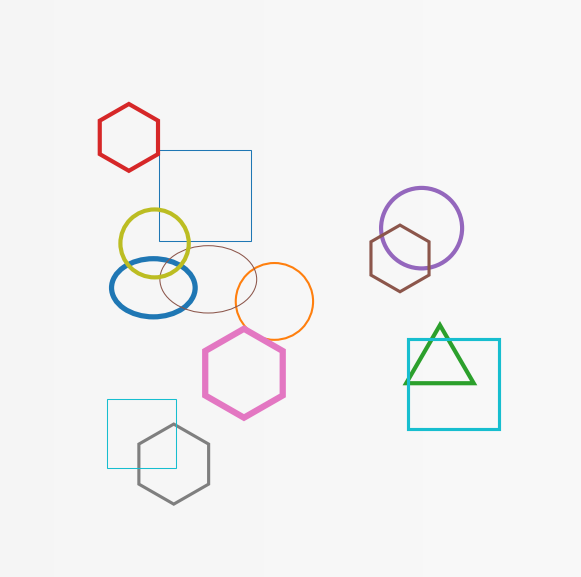[{"shape": "square", "thickness": 0.5, "radius": 0.39, "center": [0.353, 0.661]}, {"shape": "oval", "thickness": 2.5, "radius": 0.36, "center": [0.264, 0.501]}, {"shape": "circle", "thickness": 1, "radius": 0.33, "center": [0.472, 0.477]}, {"shape": "triangle", "thickness": 2, "radius": 0.34, "center": [0.757, 0.369]}, {"shape": "hexagon", "thickness": 2, "radius": 0.29, "center": [0.222, 0.761]}, {"shape": "circle", "thickness": 2, "radius": 0.35, "center": [0.725, 0.604]}, {"shape": "hexagon", "thickness": 1.5, "radius": 0.29, "center": [0.688, 0.552]}, {"shape": "oval", "thickness": 0.5, "radius": 0.42, "center": [0.358, 0.515]}, {"shape": "hexagon", "thickness": 3, "radius": 0.38, "center": [0.42, 0.353]}, {"shape": "hexagon", "thickness": 1.5, "radius": 0.35, "center": [0.299, 0.195]}, {"shape": "circle", "thickness": 2, "radius": 0.29, "center": [0.266, 0.578]}, {"shape": "square", "thickness": 1.5, "radius": 0.39, "center": [0.78, 0.334]}, {"shape": "square", "thickness": 0.5, "radius": 0.3, "center": [0.243, 0.248]}]